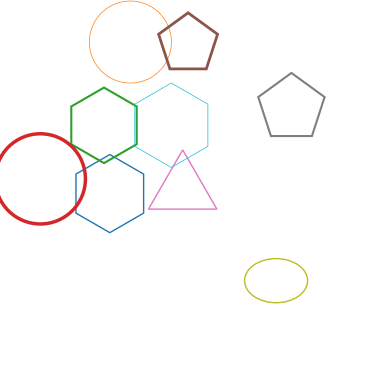[{"shape": "hexagon", "thickness": 1, "radius": 0.51, "center": [0.285, 0.497]}, {"shape": "circle", "thickness": 0.5, "radius": 0.53, "center": [0.339, 0.891]}, {"shape": "hexagon", "thickness": 1.5, "radius": 0.49, "center": [0.27, 0.674]}, {"shape": "circle", "thickness": 2.5, "radius": 0.59, "center": [0.105, 0.535]}, {"shape": "pentagon", "thickness": 2, "radius": 0.4, "center": [0.489, 0.886]}, {"shape": "triangle", "thickness": 1, "radius": 0.51, "center": [0.475, 0.508]}, {"shape": "pentagon", "thickness": 1.5, "radius": 0.45, "center": [0.757, 0.72]}, {"shape": "oval", "thickness": 1, "radius": 0.41, "center": [0.717, 0.271]}, {"shape": "hexagon", "thickness": 0.5, "radius": 0.55, "center": [0.445, 0.675]}]